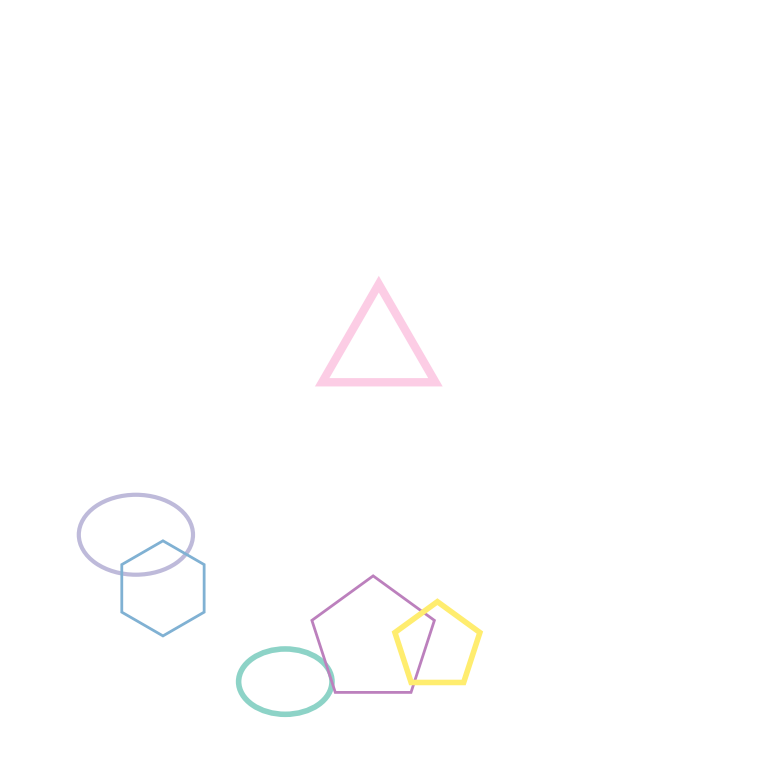[{"shape": "oval", "thickness": 2, "radius": 0.3, "center": [0.371, 0.115]}, {"shape": "oval", "thickness": 1.5, "radius": 0.37, "center": [0.177, 0.306]}, {"shape": "hexagon", "thickness": 1, "radius": 0.31, "center": [0.212, 0.236]}, {"shape": "triangle", "thickness": 3, "radius": 0.42, "center": [0.492, 0.546]}, {"shape": "pentagon", "thickness": 1, "radius": 0.42, "center": [0.485, 0.168]}, {"shape": "pentagon", "thickness": 2, "radius": 0.29, "center": [0.568, 0.161]}]